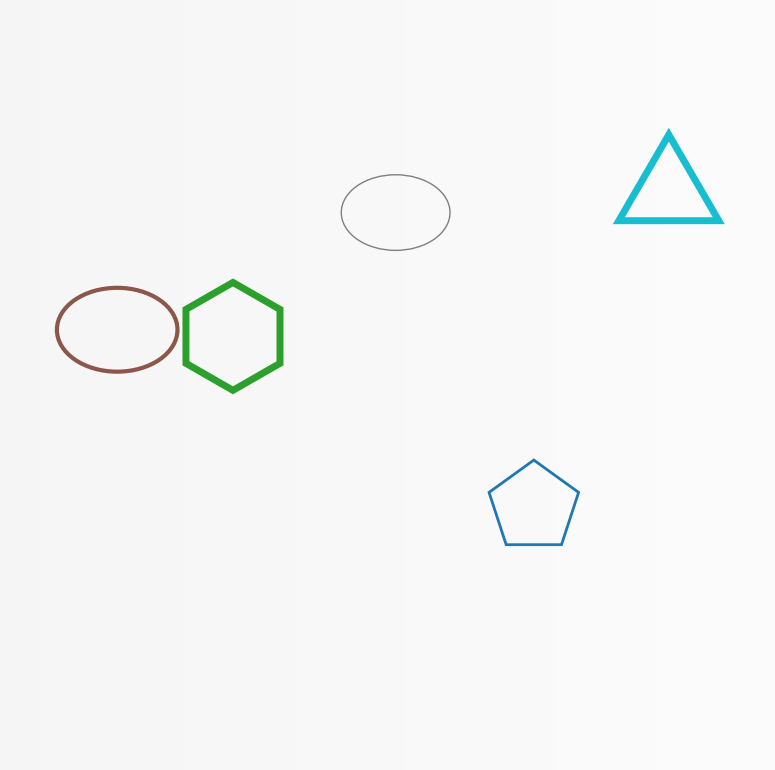[{"shape": "pentagon", "thickness": 1, "radius": 0.3, "center": [0.689, 0.342]}, {"shape": "hexagon", "thickness": 2.5, "radius": 0.35, "center": [0.301, 0.563]}, {"shape": "oval", "thickness": 1.5, "radius": 0.39, "center": [0.151, 0.572]}, {"shape": "oval", "thickness": 0.5, "radius": 0.35, "center": [0.511, 0.724]}, {"shape": "triangle", "thickness": 2.5, "radius": 0.37, "center": [0.863, 0.751]}]